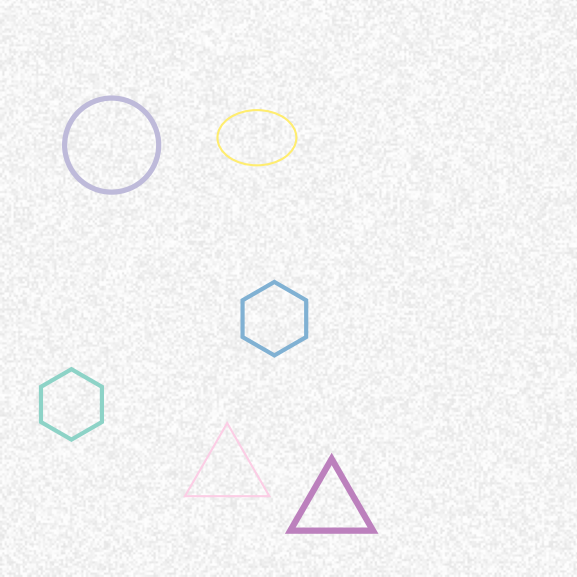[{"shape": "hexagon", "thickness": 2, "radius": 0.3, "center": [0.124, 0.299]}, {"shape": "circle", "thickness": 2.5, "radius": 0.41, "center": [0.193, 0.748]}, {"shape": "hexagon", "thickness": 2, "radius": 0.32, "center": [0.475, 0.447]}, {"shape": "triangle", "thickness": 1, "radius": 0.42, "center": [0.393, 0.182]}, {"shape": "triangle", "thickness": 3, "radius": 0.41, "center": [0.574, 0.122]}, {"shape": "oval", "thickness": 1, "radius": 0.34, "center": [0.445, 0.761]}]